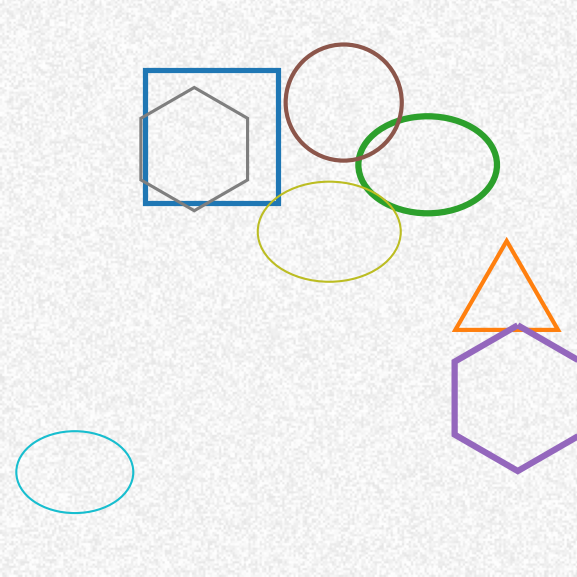[{"shape": "square", "thickness": 2.5, "radius": 0.57, "center": [0.366, 0.763]}, {"shape": "triangle", "thickness": 2, "radius": 0.51, "center": [0.877, 0.479]}, {"shape": "oval", "thickness": 3, "radius": 0.6, "center": [0.741, 0.714]}, {"shape": "hexagon", "thickness": 3, "radius": 0.63, "center": [0.897, 0.31]}, {"shape": "circle", "thickness": 2, "radius": 0.5, "center": [0.595, 0.822]}, {"shape": "hexagon", "thickness": 1.5, "radius": 0.53, "center": [0.336, 0.741]}, {"shape": "oval", "thickness": 1, "radius": 0.62, "center": [0.57, 0.598]}, {"shape": "oval", "thickness": 1, "radius": 0.51, "center": [0.13, 0.182]}]